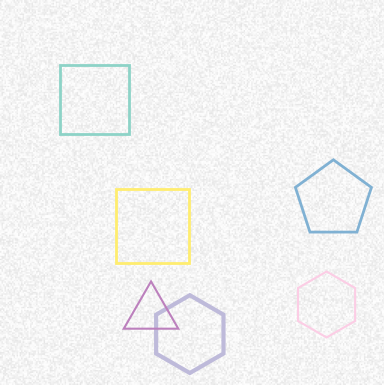[{"shape": "square", "thickness": 2, "radius": 0.45, "center": [0.245, 0.741]}, {"shape": "hexagon", "thickness": 3, "radius": 0.51, "center": [0.493, 0.132]}, {"shape": "pentagon", "thickness": 2, "radius": 0.52, "center": [0.866, 0.481]}, {"shape": "hexagon", "thickness": 1.5, "radius": 0.43, "center": [0.848, 0.209]}, {"shape": "triangle", "thickness": 1.5, "radius": 0.41, "center": [0.392, 0.187]}, {"shape": "square", "thickness": 2, "radius": 0.48, "center": [0.396, 0.413]}]